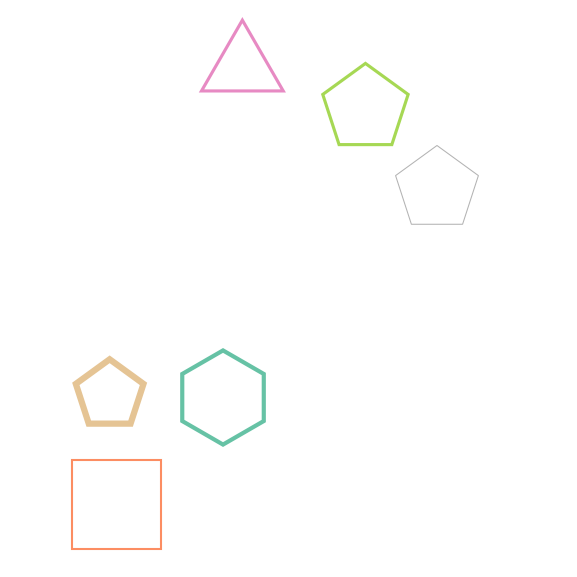[{"shape": "hexagon", "thickness": 2, "radius": 0.41, "center": [0.386, 0.311]}, {"shape": "square", "thickness": 1, "radius": 0.38, "center": [0.202, 0.125]}, {"shape": "triangle", "thickness": 1.5, "radius": 0.41, "center": [0.42, 0.883]}, {"shape": "pentagon", "thickness": 1.5, "radius": 0.39, "center": [0.633, 0.812]}, {"shape": "pentagon", "thickness": 3, "radius": 0.31, "center": [0.19, 0.315]}, {"shape": "pentagon", "thickness": 0.5, "radius": 0.38, "center": [0.757, 0.672]}]